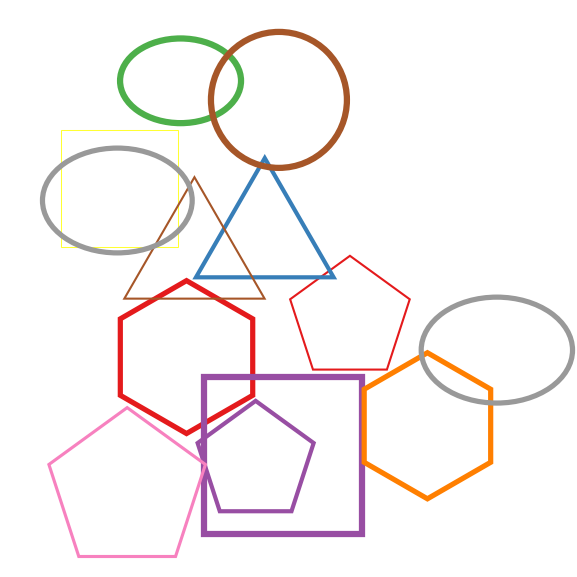[{"shape": "hexagon", "thickness": 2.5, "radius": 0.66, "center": [0.323, 0.381]}, {"shape": "pentagon", "thickness": 1, "radius": 0.54, "center": [0.606, 0.447]}, {"shape": "triangle", "thickness": 2, "radius": 0.69, "center": [0.458, 0.588]}, {"shape": "oval", "thickness": 3, "radius": 0.52, "center": [0.313, 0.859]}, {"shape": "square", "thickness": 3, "radius": 0.68, "center": [0.49, 0.21]}, {"shape": "pentagon", "thickness": 2, "radius": 0.53, "center": [0.443, 0.199]}, {"shape": "hexagon", "thickness": 2.5, "radius": 0.63, "center": [0.74, 0.262]}, {"shape": "square", "thickness": 0.5, "radius": 0.5, "center": [0.207, 0.673]}, {"shape": "circle", "thickness": 3, "radius": 0.59, "center": [0.483, 0.826]}, {"shape": "triangle", "thickness": 1, "radius": 0.7, "center": [0.337, 0.552]}, {"shape": "pentagon", "thickness": 1.5, "radius": 0.71, "center": [0.22, 0.151]}, {"shape": "oval", "thickness": 2.5, "radius": 0.65, "center": [0.203, 0.652]}, {"shape": "oval", "thickness": 2.5, "radius": 0.66, "center": [0.86, 0.393]}]